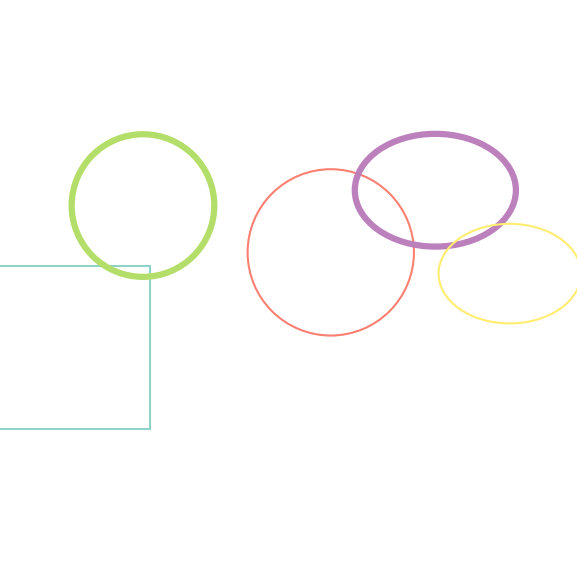[{"shape": "square", "thickness": 1, "radius": 0.71, "center": [0.118, 0.398]}, {"shape": "circle", "thickness": 1, "radius": 0.72, "center": [0.573, 0.562]}, {"shape": "circle", "thickness": 3, "radius": 0.62, "center": [0.248, 0.643]}, {"shape": "oval", "thickness": 3, "radius": 0.7, "center": [0.754, 0.67]}, {"shape": "oval", "thickness": 1, "radius": 0.62, "center": [0.883, 0.525]}]